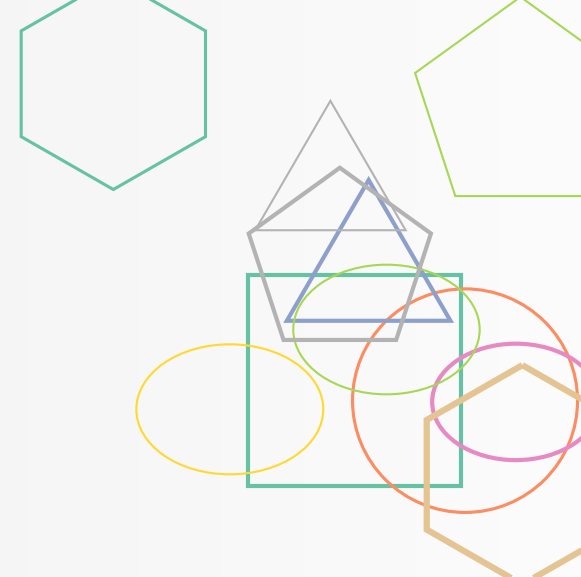[{"shape": "square", "thickness": 2, "radius": 0.92, "center": [0.61, 0.34]}, {"shape": "hexagon", "thickness": 1.5, "radius": 0.92, "center": [0.195, 0.854]}, {"shape": "circle", "thickness": 1.5, "radius": 0.97, "center": [0.8, 0.305]}, {"shape": "triangle", "thickness": 2, "radius": 0.81, "center": [0.634, 0.525]}, {"shape": "oval", "thickness": 2, "radius": 0.72, "center": [0.888, 0.303]}, {"shape": "oval", "thickness": 1, "radius": 0.8, "center": [0.665, 0.429]}, {"shape": "pentagon", "thickness": 1, "radius": 0.95, "center": [0.895, 0.814]}, {"shape": "oval", "thickness": 1, "radius": 0.8, "center": [0.395, 0.29]}, {"shape": "hexagon", "thickness": 3, "radius": 0.95, "center": [0.899, 0.177]}, {"shape": "pentagon", "thickness": 2, "radius": 0.82, "center": [0.585, 0.544]}, {"shape": "triangle", "thickness": 1, "radius": 0.75, "center": [0.568, 0.675]}]